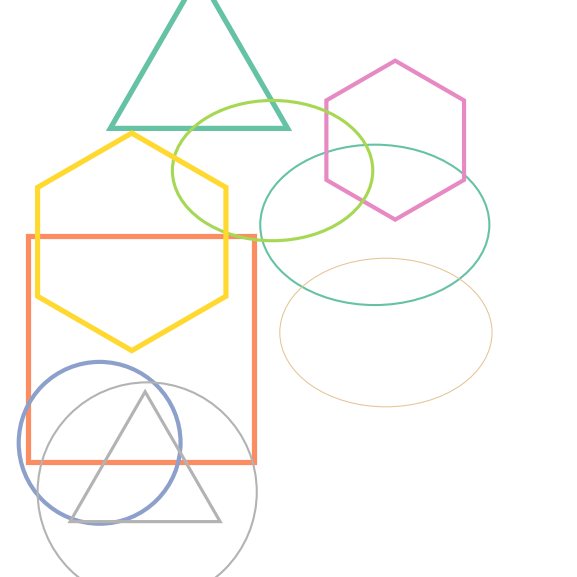[{"shape": "triangle", "thickness": 2.5, "radius": 0.89, "center": [0.345, 0.865]}, {"shape": "oval", "thickness": 1, "radius": 0.99, "center": [0.649, 0.61]}, {"shape": "square", "thickness": 2.5, "radius": 0.98, "center": [0.244, 0.395]}, {"shape": "circle", "thickness": 2, "radius": 0.7, "center": [0.173, 0.232]}, {"shape": "hexagon", "thickness": 2, "radius": 0.69, "center": [0.684, 0.756]}, {"shape": "oval", "thickness": 1.5, "radius": 0.87, "center": [0.472, 0.704]}, {"shape": "hexagon", "thickness": 2.5, "radius": 0.94, "center": [0.228, 0.58]}, {"shape": "oval", "thickness": 0.5, "radius": 0.92, "center": [0.668, 0.423]}, {"shape": "circle", "thickness": 1, "radius": 0.95, "center": [0.255, 0.147]}, {"shape": "triangle", "thickness": 1.5, "radius": 0.75, "center": [0.251, 0.171]}]